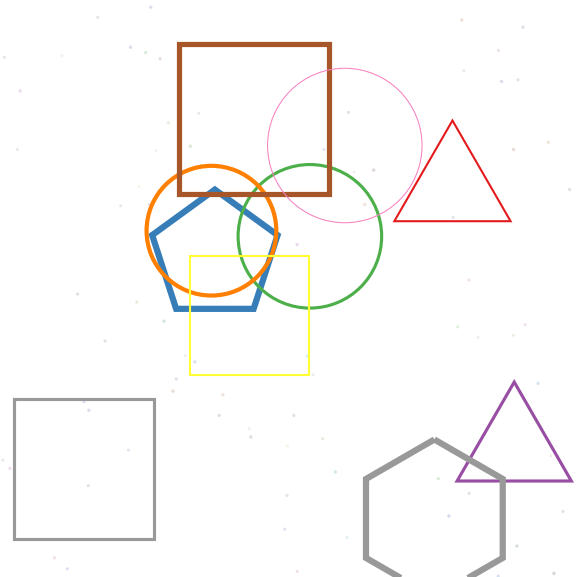[{"shape": "triangle", "thickness": 1, "radius": 0.58, "center": [0.783, 0.674]}, {"shape": "pentagon", "thickness": 3, "radius": 0.57, "center": [0.372, 0.557]}, {"shape": "circle", "thickness": 1.5, "radius": 0.62, "center": [0.537, 0.59]}, {"shape": "triangle", "thickness": 1.5, "radius": 0.57, "center": [0.89, 0.223]}, {"shape": "circle", "thickness": 2, "radius": 0.56, "center": [0.366, 0.6]}, {"shape": "square", "thickness": 1, "radius": 0.51, "center": [0.432, 0.453]}, {"shape": "square", "thickness": 2.5, "radius": 0.65, "center": [0.44, 0.793]}, {"shape": "circle", "thickness": 0.5, "radius": 0.67, "center": [0.597, 0.747]}, {"shape": "square", "thickness": 1.5, "radius": 0.61, "center": [0.146, 0.188]}, {"shape": "hexagon", "thickness": 3, "radius": 0.68, "center": [0.752, 0.101]}]